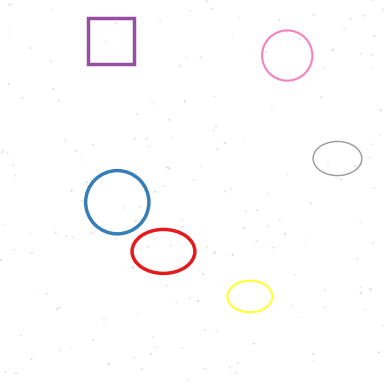[{"shape": "oval", "thickness": 2.5, "radius": 0.41, "center": [0.425, 0.347]}, {"shape": "circle", "thickness": 2.5, "radius": 0.41, "center": [0.305, 0.475]}, {"shape": "square", "thickness": 2.5, "radius": 0.3, "center": [0.289, 0.894]}, {"shape": "oval", "thickness": 1.5, "radius": 0.29, "center": [0.649, 0.23]}, {"shape": "circle", "thickness": 1.5, "radius": 0.33, "center": [0.746, 0.856]}, {"shape": "oval", "thickness": 1, "radius": 0.32, "center": [0.877, 0.588]}]